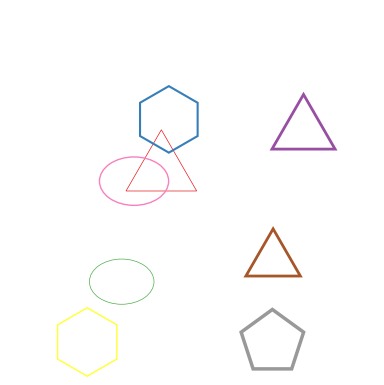[{"shape": "triangle", "thickness": 0.5, "radius": 0.53, "center": [0.419, 0.557]}, {"shape": "hexagon", "thickness": 1.5, "radius": 0.43, "center": [0.439, 0.69]}, {"shape": "oval", "thickness": 0.5, "radius": 0.42, "center": [0.316, 0.268]}, {"shape": "triangle", "thickness": 2, "radius": 0.47, "center": [0.788, 0.66]}, {"shape": "hexagon", "thickness": 1, "radius": 0.44, "center": [0.227, 0.112]}, {"shape": "triangle", "thickness": 2, "radius": 0.41, "center": [0.709, 0.324]}, {"shape": "oval", "thickness": 1, "radius": 0.45, "center": [0.348, 0.529]}, {"shape": "pentagon", "thickness": 2.5, "radius": 0.43, "center": [0.707, 0.111]}]